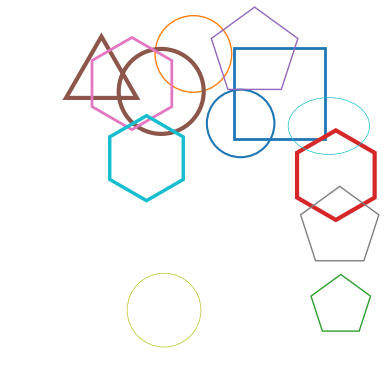[{"shape": "square", "thickness": 2, "radius": 0.59, "center": [0.727, 0.758]}, {"shape": "circle", "thickness": 1.5, "radius": 0.44, "center": [0.625, 0.679]}, {"shape": "circle", "thickness": 1, "radius": 0.5, "center": [0.502, 0.86]}, {"shape": "pentagon", "thickness": 1, "radius": 0.41, "center": [0.885, 0.206]}, {"shape": "hexagon", "thickness": 3, "radius": 0.58, "center": [0.872, 0.545]}, {"shape": "pentagon", "thickness": 1, "radius": 0.59, "center": [0.661, 0.863]}, {"shape": "circle", "thickness": 3, "radius": 0.55, "center": [0.419, 0.763]}, {"shape": "triangle", "thickness": 3, "radius": 0.53, "center": [0.263, 0.799]}, {"shape": "hexagon", "thickness": 2, "radius": 0.6, "center": [0.343, 0.783]}, {"shape": "pentagon", "thickness": 1, "radius": 0.53, "center": [0.882, 0.409]}, {"shape": "circle", "thickness": 0.5, "radius": 0.48, "center": [0.426, 0.194]}, {"shape": "oval", "thickness": 0.5, "radius": 0.53, "center": [0.854, 0.673]}, {"shape": "hexagon", "thickness": 2.5, "radius": 0.55, "center": [0.381, 0.589]}]